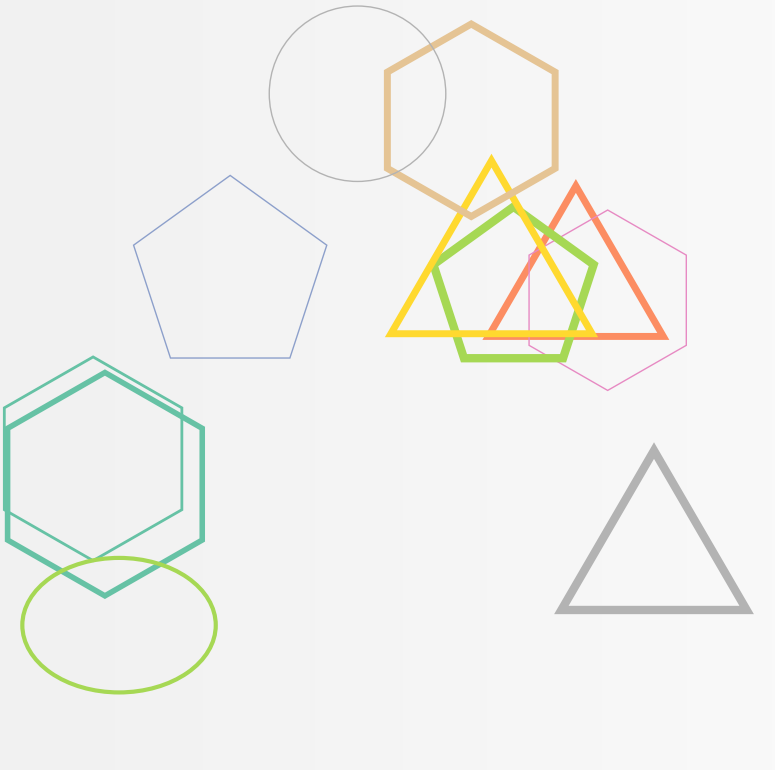[{"shape": "hexagon", "thickness": 2, "radius": 0.73, "center": [0.135, 0.371]}, {"shape": "hexagon", "thickness": 1, "radius": 0.66, "center": [0.12, 0.404]}, {"shape": "triangle", "thickness": 2.5, "radius": 0.65, "center": [0.743, 0.628]}, {"shape": "pentagon", "thickness": 0.5, "radius": 0.66, "center": [0.297, 0.641]}, {"shape": "hexagon", "thickness": 0.5, "radius": 0.59, "center": [0.784, 0.61]}, {"shape": "oval", "thickness": 1.5, "radius": 0.62, "center": [0.154, 0.188]}, {"shape": "pentagon", "thickness": 3, "radius": 0.54, "center": [0.663, 0.623]}, {"shape": "triangle", "thickness": 2.5, "radius": 0.75, "center": [0.634, 0.642]}, {"shape": "hexagon", "thickness": 2.5, "radius": 0.62, "center": [0.608, 0.844]}, {"shape": "triangle", "thickness": 3, "radius": 0.69, "center": [0.844, 0.277]}, {"shape": "circle", "thickness": 0.5, "radius": 0.57, "center": [0.461, 0.878]}]